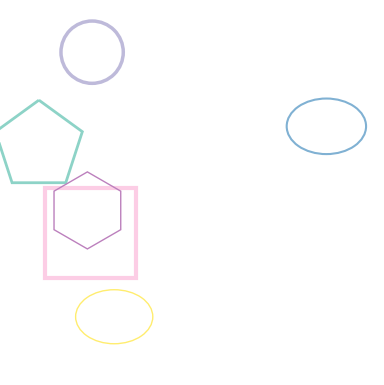[{"shape": "pentagon", "thickness": 2, "radius": 0.59, "center": [0.101, 0.621]}, {"shape": "circle", "thickness": 2.5, "radius": 0.4, "center": [0.239, 0.864]}, {"shape": "oval", "thickness": 1.5, "radius": 0.52, "center": [0.848, 0.672]}, {"shape": "square", "thickness": 3, "radius": 0.59, "center": [0.235, 0.395]}, {"shape": "hexagon", "thickness": 1, "radius": 0.5, "center": [0.227, 0.453]}, {"shape": "oval", "thickness": 1, "radius": 0.5, "center": [0.297, 0.177]}]